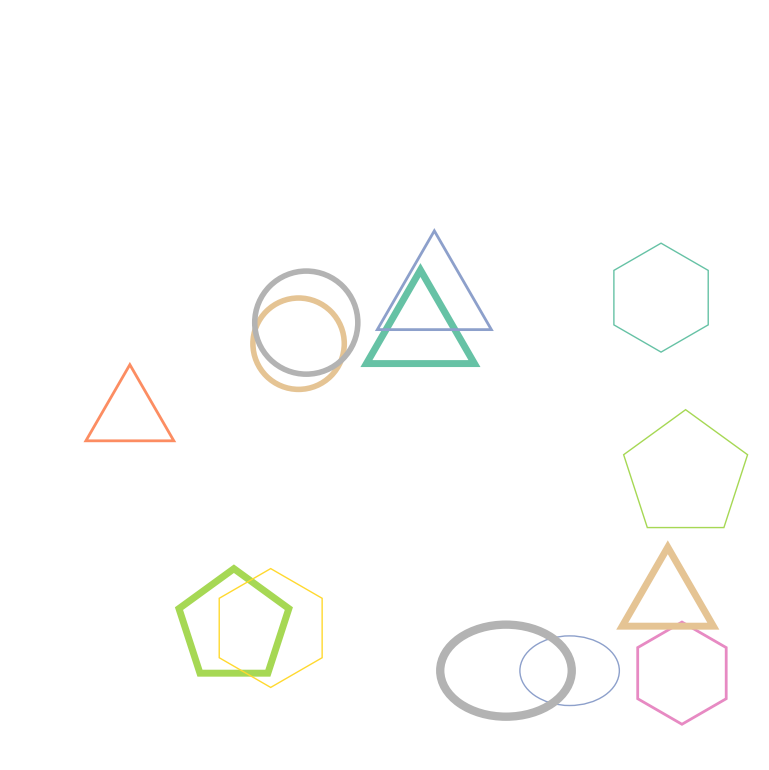[{"shape": "triangle", "thickness": 2.5, "radius": 0.4, "center": [0.546, 0.568]}, {"shape": "hexagon", "thickness": 0.5, "radius": 0.35, "center": [0.859, 0.613]}, {"shape": "triangle", "thickness": 1, "radius": 0.33, "center": [0.169, 0.46]}, {"shape": "oval", "thickness": 0.5, "radius": 0.32, "center": [0.74, 0.129]}, {"shape": "triangle", "thickness": 1, "radius": 0.43, "center": [0.564, 0.615]}, {"shape": "hexagon", "thickness": 1, "radius": 0.33, "center": [0.886, 0.126]}, {"shape": "pentagon", "thickness": 2.5, "radius": 0.38, "center": [0.304, 0.186]}, {"shape": "pentagon", "thickness": 0.5, "radius": 0.42, "center": [0.89, 0.383]}, {"shape": "hexagon", "thickness": 0.5, "radius": 0.39, "center": [0.352, 0.184]}, {"shape": "circle", "thickness": 2, "radius": 0.3, "center": [0.388, 0.554]}, {"shape": "triangle", "thickness": 2.5, "radius": 0.34, "center": [0.867, 0.221]}, {"shape": "circle", "thickness": 2, "radius": 0.33, "center": [0.398, 0.581]}, {"shape": "oval", "thickness": 3, "radius": 0.43, "center": [0.657, 0.129]}]